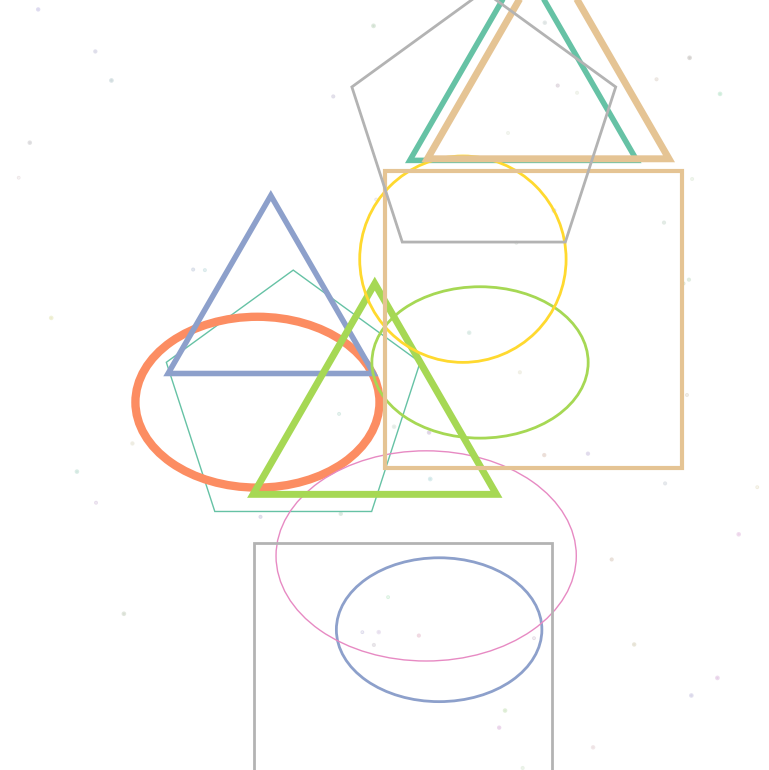[{"shape": "pentagon", "thickness": 0.5, "radius": 0.87, "center": [0.381, 0.476]}, {"shape": "triangle", "thickness": 2, "radius": 0.85, "center": [0.68, 0.877]}, {"shape": "oval", "thickness": 3, "radius": 0.79, "center": [0.334, 0.478]}, {"shape": "triangle", "thickness": 2, "radius": 0.77, "center": [0.352, 0.592]}, {"shape": "oval", "thickness": 1, "radius": 0.67, "center": [0.57, 0.182]}, {"shape": "oval", "thickness": 0.5, "radius": 0.97, "center": [0.553, 0.278]}, {"shape": "oval", "thickness": 1, "radius": 0.7, "center": [0.623, 0.529]}, {"shape": "triangle", "thickness": 2.5, "radius": 0.91, "center": [0.487, 0.449]}, {"shape": "circle", "thickness": 1, "radius": 0.67, "center": [0.601, 0.663]}, {"shape": "square", "thickness": 1.5, "radius": 0.97, "center": [0.693, 0.585]}, {"shape": "triangle", "thickness": 2.5, "radius": 0.91, "center": [0.712, 0.884]}, {"shape": "square", "thickness": 1, "radius": 0.97, "center": [0.523, 0.102]}, {"shape": "pentagon", "thickness": 1, "radius": 0.9, "center": [0.628, 0.831]}]